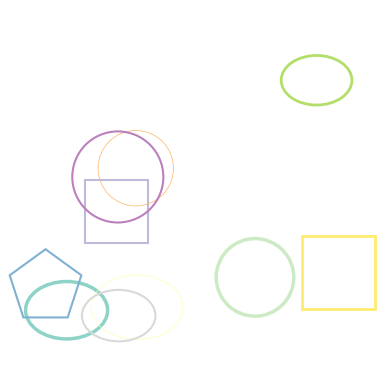[{"shape": "oval", "thickness": 2.5, "radius": 0.53, "center": [0.173, 0.194]}, {"shape": "oval", "thickness": 0.5, "radius": 0.6, "center": [0.356, 0.202]}, {"shape": "square", "thickness": 1.5, "radius": 0.41, "center": [0.302, 0.452]}, {"shape": "pentagon", "thickness": 1.5, "radius": 0.49, "center": [0.118, 0.255]}, {"shape": "circle", "thickness": 0.5, "radius": 0.49, "center": [0.353, 0.563]}, {"shape": "oval", "thickness": 2, "radius": 0.46, "center": [0.822, 0.792]}, {"shape": "oval", "thickness": 1.5, "radius": 0.48, "center": [0.308, 0.18]}, {"shape": "circle", "thickness": 1.5, "radius": 0.59, "center": [0.306, 0.54]}, {"shape": "circle", "thickness": 2.5, "radius": 0.5, "center": [0.662, 0.28]}, {"shape": "square", "thickness": 2, "radius": 0.47, "center": [0.88, 0.292]}]